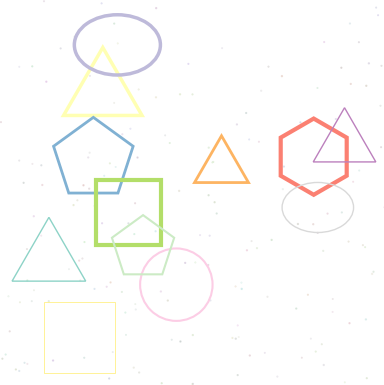[{"shape": "triangle", "thickness": 1, "radius": 0.55, "center": [0.127, 0.325]}, {"shape": "triangle", "thickness": 2.5, "radius": 0.59, "center": [0.267, 0.759]}, {"shape": "oval", "thickness": 2.5, "radius": 0.56, "center": [0.305, 0.883]}, {"shape": "hexagon", "thickness": 3, "radius": 0.49, "center": [0.815, 0.593]}, {"shape": "pentagon", "thickness": 2, "radius": 0.54, "center": [0.242, 0.587]}, {"shape": "triangle", "thickness": 2, "radius": 0.4, "center": [0.575, 0.566]}, {"shape": "square", "thickness": 3, "radius": 0.42, "center": [0.333, 0.448]}, {"shape": "circle", "thickness": 1.5, "radius": 0.47, "center": [0.458, 0.261]}, {"shape": "oval", "thickness": 1, "radius": 0.46, "center": [0.826, 0.461]}, {"shape": "triangle", "thickness": 1, "radius": 0.47, "center": [0.895, 0.626]}, {"shape": "pentagon", "thickness": 1.5, "radius": 0.42, "center": [0.372, 0.356]}, {"shape": "square", "thickness": 0.5, "radius": 0.46, "center": [0.207, 0.123]}]